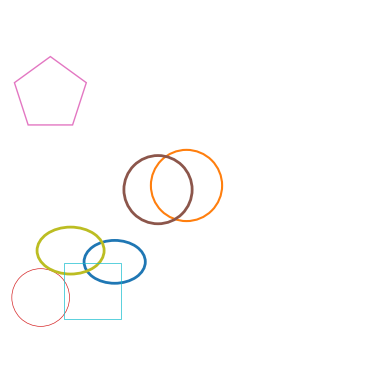[{"shape": "oval", "thickness": 2, "radius": 0.4, "center": [0.298, 0.32]}, {"shape": "circle", "thickness": 1.5, "radius": 0.46, "center": [0.484, 0.518]}, {"shape": "circle", "thickness": 0.5, "radius": 0.37, "center": [0.106, 0.227]}, {"shape": "circle", "thickness": 2, "radius": 0.44, "center": [0.41, 0.507]}, {"shape": "pentagon", "thickness": 1, "radius": 0.49, "center": [0.131, 0.755]}, {"shape": "oval", "thickness": 2, "radius": 0.44, "center": [0.183, 0.349]}, {"shape": "square", "thickness": 0.5, "radius": 0.37, "center": [0.241, 0.244]}]